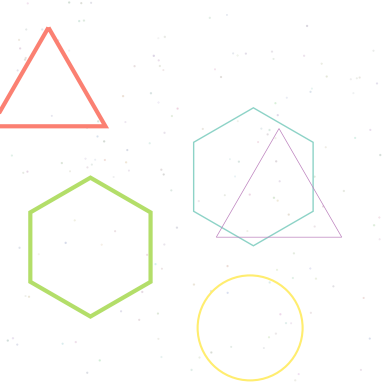[{"shape": "hexagon", "thickness": 1, "radius": 0.9, "center": [0.658, 0.541]}, {"shape": "triangle", "thickness": 3, "radius": 0.85, "center": [0.126, 0.757]}, {"shape": "hexagon", "thickness": 3, "radius": 0.9, "center": [0.235, 0.358]}, {"shape": "triangle", "thickness": 0.5, "radius": 0.94, "center": [0.725, 0.478]}, {"shape": "circle", "thickness": 1.5, "radius": 0.68, "center": [0.65, 0.148]}]